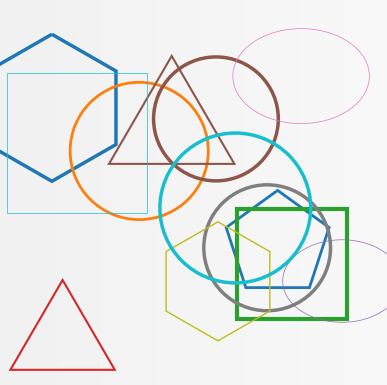[{"shape": "pentagon", "thickness": 2, "radius": 0.7, "center": [0.717, 0.366]}, {"shape": "hexagon", "thickness": 2.5, "radius": 0.95, "center": [0.134, 0.72]}, {"shape": "circle", "thickness": 2, "radius": 0.89, "center": [0.359, 0.608]}, {"shape": "square", "thickness": 3, "radius": 0.71, "center": [0.753, 0.315]}, {"shape": "triangle", "thickness": 1.5, "radius": 0.78, "center": [0.162, 0.117]}, {"shape": "oval", "thickness": 0.5, "radius": 0.77, "center": [0.883, 0.27]}, {"shape": "circle", "thickness": 2.5, "radius": 0.8, "center": [0.557, 0.691]}, {"shape": "triangle", "thickness": 1.5, "radius": 0.93, "center": [0.443, 0.668]}, {"shape": "oval", "thickness": 0.5, "radius": 0.88, "center": [0.777, 0.802]}, {"shape": "circle", "thickness": 2.5, "radius": 0.82, "center": [0.689, 0.356]}, {"shape": "hexagon", "thickness": 1, "radius": 0.77, "center": [0.562, 0.269]}, {"shape": "circle", "thickness": 2.5, "radius": 0.97, "center": [0.607, 0.46]}, {"shape": "square", "thickness": 0.5, "radius": 0.91, "center": [0.199, 0.629]}]